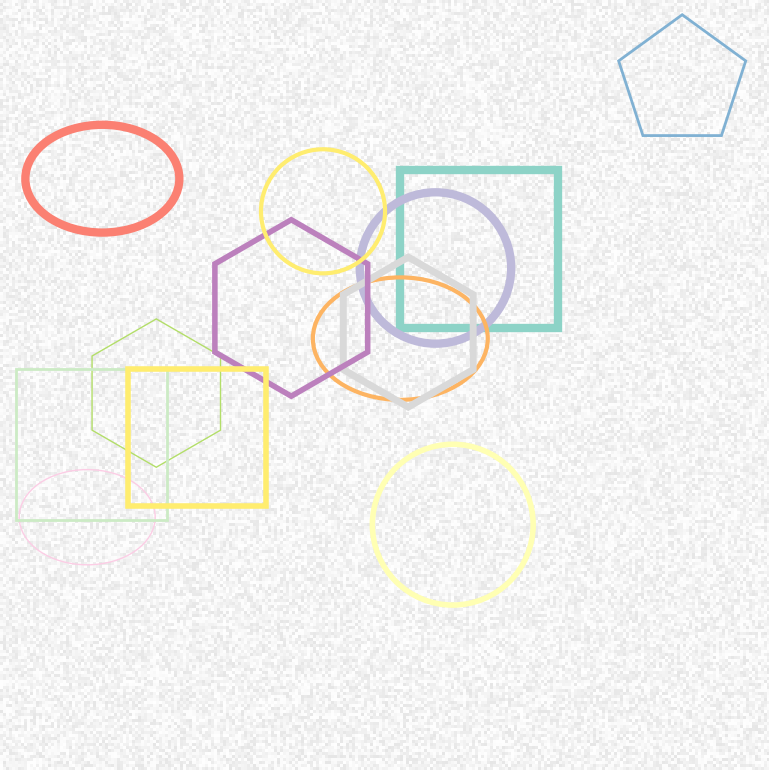[{"shape": "square", "thickness": 3, "radius": 0.51, "center": [0.622, 0.677]}, {"shape": "circle", "thickness": 2, "radius": 0.52, "center": [0.588, 0.319]}, {"shape": "circle", "thickness": 3, "radius": 0.49, "center": [0.566, 0.652]}, {"shape": "oval", "thickness": 3, "radius": 0.5, "center": [0.133, 0.768]}, {"shape": "pentagon", "thickness": 1, "radius": 0.43, "center": [0.886, 0.894]}, {"shape": "oval", "thickness": 1.5, "radius": 0.57, "center": [0.52, 0.56]}, {"shape": "hexagon", "thickness": 0.5, "radius": 0.48, "center": [0.203, 0.49]}, {"shape": "oval", "thickness": 0.5, "radius": 0.44, "center": [0.113, 0.328]}, {"shape": "hexagon", "thickness": 2.5, "radius": 0.49, "center": [0.53, 0.569]}, {"shape": "hexagon", "thickness": 2, "radius": 0.57, "center": [0.378, 0.6]}, {"shape": "square", "thickness": 1, "radius": 0.49, "center": [0.119, 0.423]}, {"shape": "circle", "thickness": 1.5, "radius": 0.4, "center": [0.419, 0.726]}, {"shape": "square", "thickness": 2, "radius": 0.45, "center": [0.256, 0.431]}]